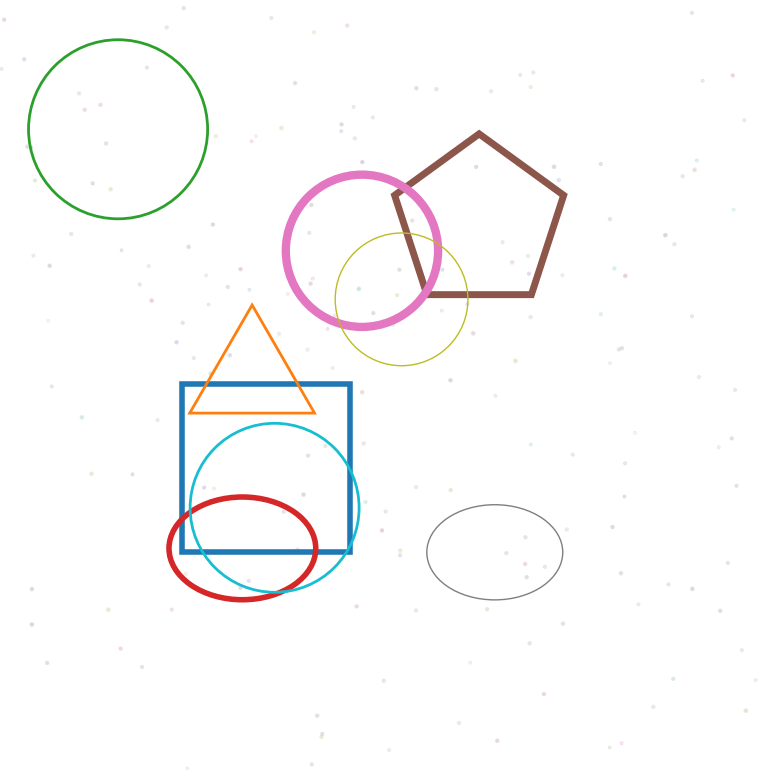[{"shape": "square", "thickness": 2, "radius": 0.54, "center": [0.346, 0.392]}, {"shape": "triangle", "thickness": 1, "radius": 0.47, "center": [0.327, 0.51]}, {"shape": "circle", "thickness": 1, "radius": 0.58, "center": [0.153, 0.832]}, {"shape": "oval", "thickness": 2, "radius": 0.48, "center": [0.315, 0.288]}, {"shape": "pentagon", "thickness": 2.5, "radius": 0.58, "center": [0.622, 0.711]}, {"shape": "circle", "thickness": 3, "radius": 0.49, "center": [0.47, 0.674]}, {"shape": "oval", "thickness": 0.5, "radius": 0.44, "center": [0.643, 0.283]}, {"shape": "circle", "thickness": 0.5, "radius": 0.43, "center": [0.522, 0.611]}, {"shape": "circle", "thickness": 1, "radius": 0.55, "center": [0.357, 0.341]}]